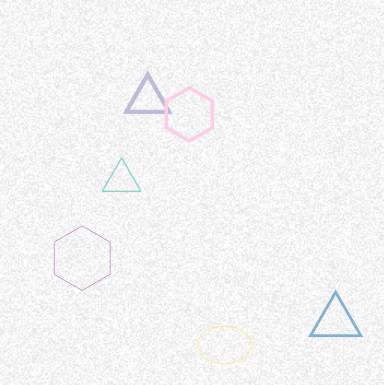[{"shape": "triangle", "thickness": 1, "radius": 0.29, "center": [0.316, 0.532]}, {"shape": "triangle", "thickness": 3, "radius": 0.32, "center": [0.384, 0.742]}, {"shape": "triangle", "thickness": 2, "radius": 0.38, "center": [0.872, 0.166]}, {"shape": "hexagon", "thickness": 2.5, "radius": 0.35, "center": [0.492, 0.703]}, {"shape": "hexagon", "thickness": 0.5, "radius": 0.42, "center": [0.214, 0.329]}, {"shape": "oval", "thickness": 0.5, "radius": 0.35, "center": [0.583, 0.104]}]